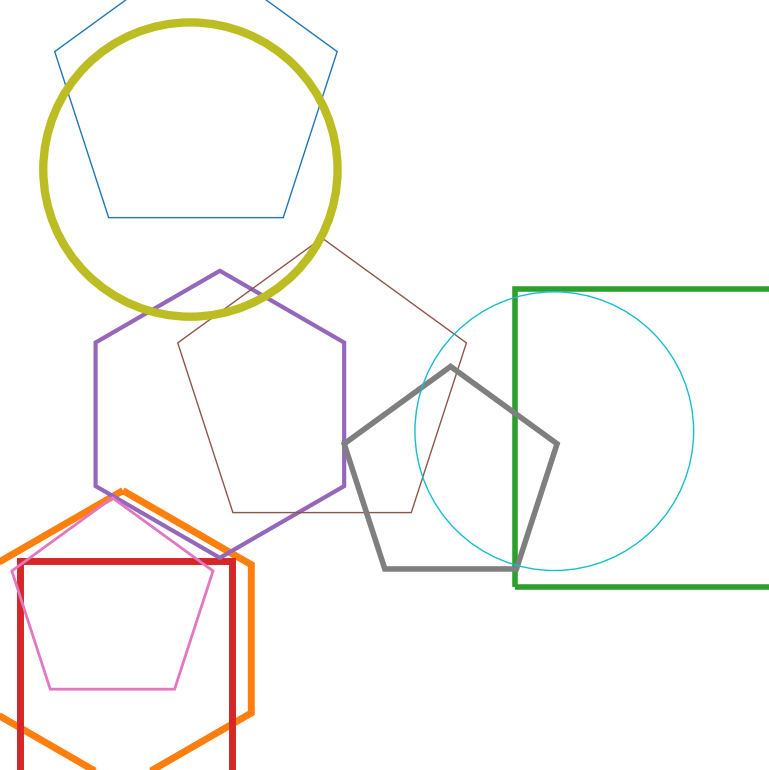[{"shape": "pentagon", "thickness": 0.5, "radius": 0.96, "center": [0.254, 0.873]}, {"shape": "hexagon", "thickness": 2.5, "radius": 0.96, "center": [0.16, 0.17]}, {"shape": "square", "thickness": 2, "radius": 0.96, "center": [0.862, 0.431]}, {"shape": "square", "thickness": 2.5, "radius": 0.69, "center": [0.164, 0.134]}, {"shape": "hexagon", "thickness": 1.5, "radius": 0.93, "center": [0.286, 0.462]}, {"shape": "pentagon", "thickness": 0.5, "radius": 0.99, "center": [0.418, 0.494]}, {"shape": "pentagon", "thickness": 1, "radius": 0.69, "center": [0.146, 0.216]}, {"shape": "pentagon", "thickness": 2, "radius": 0.73, "center": [0.585, 0.379]}, {"shape": "circle", "thickness": 3, "radius": 0.96, "center": [0.247, 0.78]}, {"shape": "circle", "thickness": 0.5, "radius": 0.9, "center": [0.72, 0.44]}]